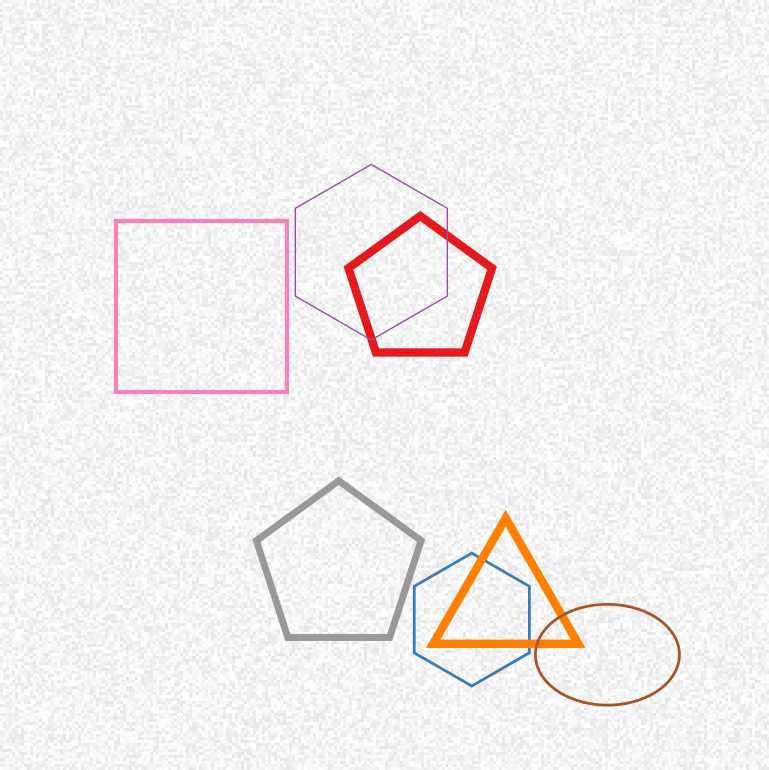[{"shape": "pentagon", "thickness": 3, "radius": 0.49, "center": [0.546, 0.621]}, {"shape": "hexagon", "thickness": 1, "radius": 0.43, "center": [0.613, 0.195]}, {"shape": "hexagon", "thickness": 0.5, "radius": 0.57, "center": [0.482, 0.672]}, {"shape": "triangle", "thickness": 3, "radius": 0.54, "center": [0.657, 0.218]}, {"shape": "oval", "thickness": 1, "radius": 0.47, "center": [0.789, 0.15]}, {"shape": "square", "thickness": 1.5, "radius": 0.55, "center": [0.262, 0.602]}, {"shape": "pentagon", "thickness": 2.5, "radius": 0.56, "center": [0.44, 0.263]}]